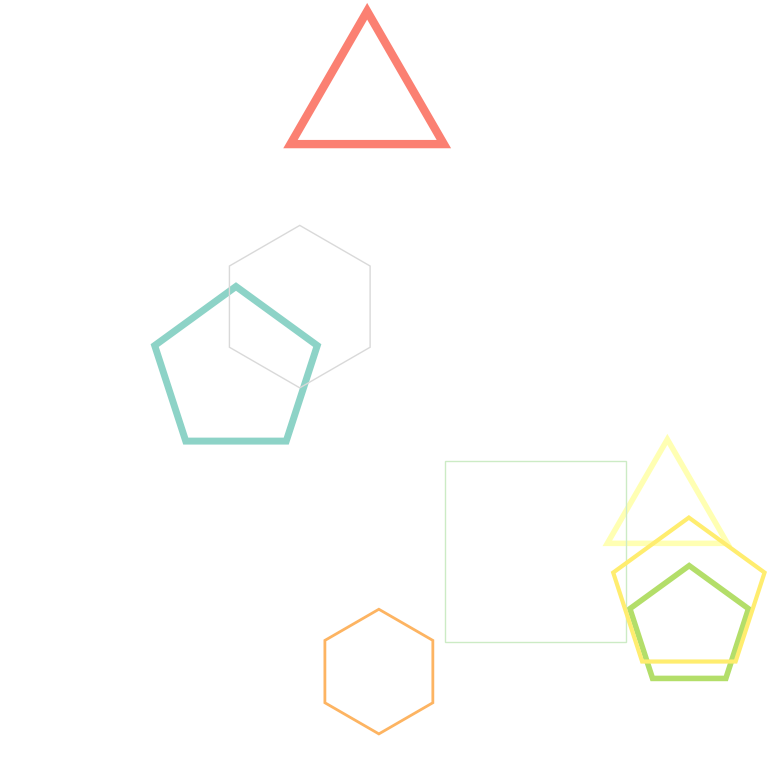[{"shape": "pentagon", "thickness": 2.5, "radius": 0.55, "center": [0.306, 0.517]}, {"shape": "triangle", "thickness": 2, "radius": 0.45, "center": [0.867, 0.339]}, {"shape": "triangle", "thickness": 3, "radius": 0.58, "center": [0.477, 0.87]}, {"shape": "hexagon", "thickness": 1, "radius": 0.4, "center": [0.492, 0.128]}, {"shape": "pentagon", "thickness": 2, "radius": 0.4, "center": [0.895, 0.184]}, {"shape": "hexagon", "thickness": 0.5, "radius": 0.53, "center": [0.389, 0.602]}, {"shape": "square", "thickness": 0.5, "radius": 0.59, "center": [0.695, 0.284]}, {"shape": "pentagon", "thickness": 1.5, "radius": 0.52, "center": [0.895, 0.224]}]